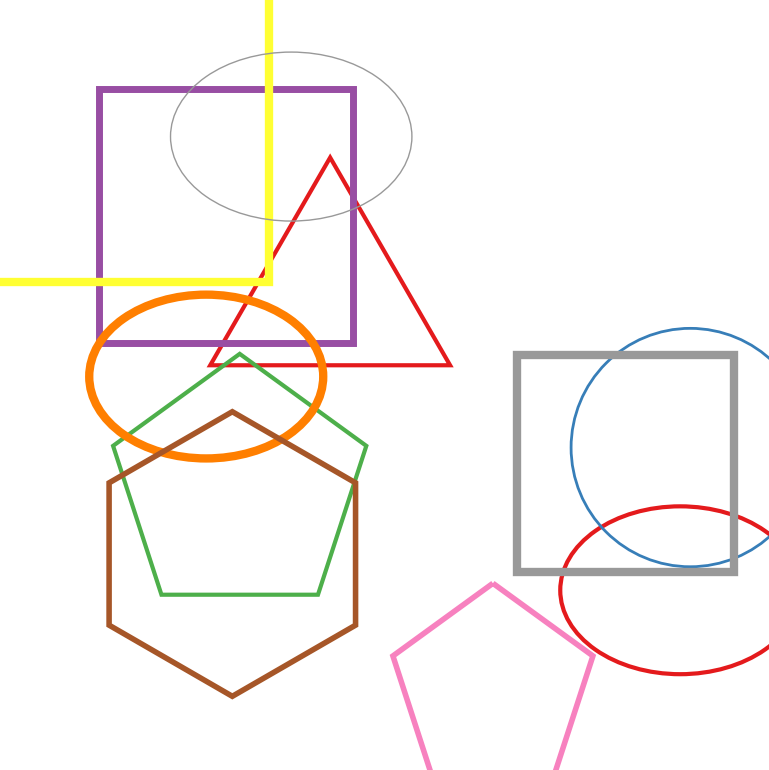[{"shape": "triangle", "thickness": 1.5, "radius": 0.9, "center": [0.429, 0.616]}, {"shape": "oval", "thickness": 1.5, "radius": 0.78, "center": [0.883, 0.233]}, {"shape": "circle", "thickness": 1, "radius": 0.77, "center": [0.896, 0.419]}, {"shape": "pentagon", "thickness": 1.5, "radius": 0.86, "center": [0.311, 0.368]}, {"shape": "square", "thickness": 2.5, "radius": 0.82, "center": [0.293, 0.719]}, {"shape": "oval", "thickness": 3, "radius": 0.76, "center": [0.268, 0.511]}, {"shape": "square", "thickness": 3, "radius": 0.93, "center": [0.163, 0.82]}, {"shape": "hexagon", "thickness": 2, "radius": 0.92, "center": [0.302, 0.281]}, {"shape": "pentagon", "thickness": 2, "radius": 0.68, "center": [0.64, 0.106]}, {"shape": "square", "thickness": 3, "radius": 0.7, "center": [0.813, 0.399]}, {"shape": "oval", "thickness": 0.5, "radius": 0.78, "center": [0.378, 0.823]}]